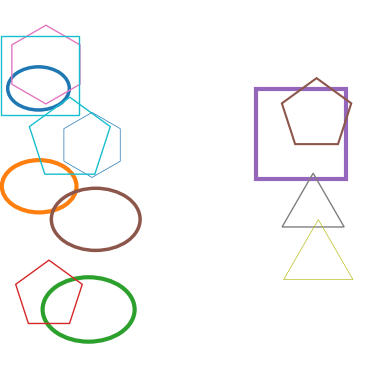[{"shape": "hexagon", "thickness": 0.5, "radius": 0.42, "center": [0.239, 0.624]}, {"shape": "oval", "thickness": 2.5, "radius": 0.4, "center": [0.1, 0.77]}, {"shape": "oval", "thickness": 3, "radius": 0.49, "center": [0.102, 0.516]}, {"shape": "oval", "thickness": 3, "radius": 0.6, "center": [0.23, 0.196]}, {"shape": "pentagon", "thickness": 1, "radius": 0.45, "center": [0.127, 0.233]}, {"shape": "square", "thickness": 3, "radius": 0.58, "center": [0.782, 0.651]}, {"shape": "pentagon", "thickness": 1.5, "radius": 0.47, "center": [0.822, 0.702]}, {"shape": "oval", "thickness": 2.5, "radius": 0.58, "center": [0.249, 0.43]}, {"shape": "hexagon", "thickness": 1, "radius": 0.51, "center": [0.119, 0.832]}, {"shape": "triangle", "thickness": 1, "radius": 0.47, "center": [0.813, 0.457]}, {"shape": "triangle", "thickness": 0.5, "radius": 0.52, "center": [0.827, 0.326]}, {"shape": "square", "thickness": 1, "radius": 0.51, "center": [0.104, 0.804]}, {"shape": "pentagon", "thickness": 1, "radius": 0.55, "center": [0.181, 0.637]}]